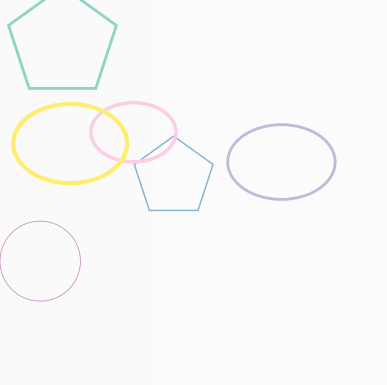[{"shape": "pentagon", "thickness": 2, "radius": 0.73, "center": [0.161, 0.889]}, {"shape": "oval", "thickness": 2, "radius": 0.69, "center": [0.726, 0.579]}, {"shape": "pentagon", "thickness": 1, "radius": 0.53, "center": [0.448, 0.54]}, {"shape": "oval", "thickness": 2.5, "radius": 0.55, "center": [0.344, 0.656]}, {"shape": "circle", "thickness": 0.5, "radius": 0.52, "center": [0.104, 0.322]}, {"shape": "oval", "thickness": 3, "radius": 0.73, "center": [0.181, 0.627]}]